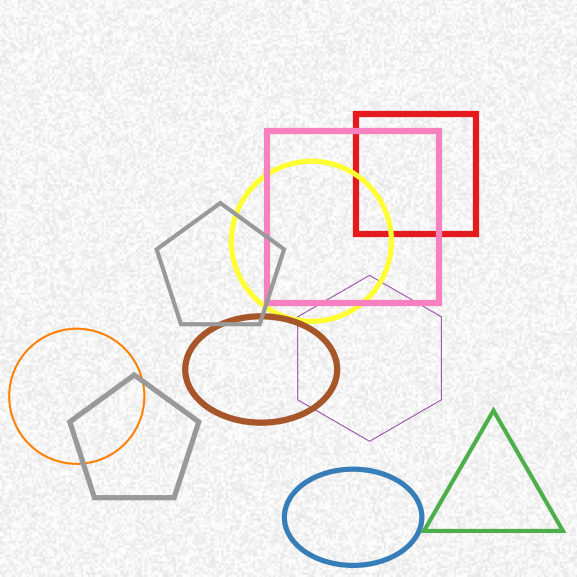[{"shape": "square", "thickness": 3, "radius": 0.52, "center": [0.721, 0.697]}, {"shape": "oval", "thickness": 2.5, "radius": 0.6, "center": [0.611, 0.103]}, {"shape": "triangle", "thickness": 2, "radius": 0.69, "center": [0.854, 0.149]}, {"shape": "hexagon", "thickness": 0.5, "radius": 0.72, "center": [0.64, 0.379]}, {"shape": "circle", "thickness": 1, "radius": 0.59, "center": [0.133, 0.313]}, {"shape": "circle", "thickness": 2.5, "radius": 0.69, "center": [0.539, 0.581]}, {"shape": "oval", "thickness": 3, "radius": 0.66, "center": [0.452, 0.359]}, {"shape": "square", "thickness": 3, "radius": 0.75, "center": [0.611, 0.623]}, {"shape": "pentagon", "thickness": 2.5, "radius": 0.59, "center": [0.233, 0.232]}, {"shape": "pentagon", "thickness": 2, "radius": 0.58, "center": [0.382, 0.532]}]